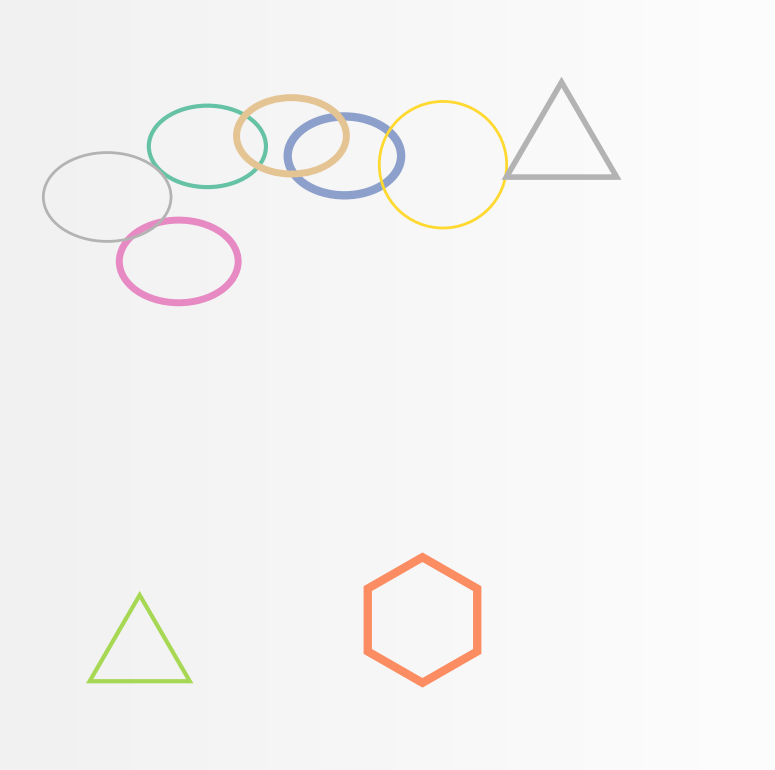[{"shape": "oval", "thickness": 1.5, "radius": 0.38, "center": [0.268, 0.81]}, {"shape": "hexagon", "thickness": 3, "radius": 0.41, "center": [0.545, 0.195]}, {"shape": "oval", "thickness": 3, "radius": 0.37, "center": [0.444, 0.798]}, {"shape": "oval", "thickness": 2.5, "radius": 0.38, "center": [0.231, 0.66]}, {"shape": "triangle", "thickness": 1.5, "radius": 0.37, "center": [0.18, 0.153]}, {"shape": "circle", "thickness": 1, "radius": 0.41, "center": [0.572, 0.786]}, {"shape": "oval", "thickness": 2.5, "radius": 0.35, "center": [0.376, 0.824]}, {"shape": "oval", "thickness": 1, "radius": 0.41, "center": [0.138, 0.744]}, {"shape": "triangle", "thickness": 2, "radius": 0.41, "center": [0.725, 0.811]}]